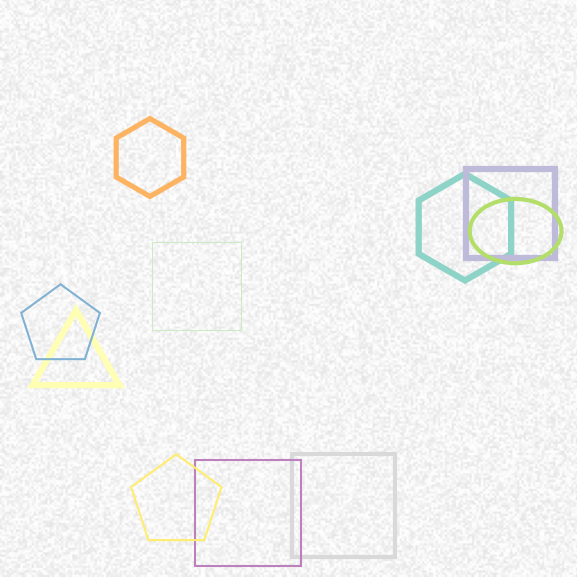[{"shape": "hexagon", "thickness": 3, "radius": 0.46, "center": [0.805, 0.606]}, {"shape": "triangle", "thickness": 3, "radius": 0.43, "center": [0.132, 0.376]}, {"shape": "square", "thickness": 3, "radius": 0.39, "center": [0.884, 0.629]}, {"shape": "pentagon", "thickness": 1, "radius": 0.36, "center": [0.105, 0.435]}, {"shape": "hexagon", "thickness": 2.5, "radius": 0.34, "center": [0.26, 0.726]}, {"shape": "oval", "thickness": 2, "radius": 0.4, "center": [0.893, 0.599]}, {"shape": "square", "thickness": 2, "radius": 0.45, "center": [0.595, 0.125]}, {"shape": "square", "thickness": 1, "radius": 0.46, "center": [0.429, 0.111]}, {"shape": "square", "thickness": 0.5, "radius": 0.38, "center": [0.34, 0.504]}, {"shape": "pentagon", "thickness": 1, "radius": 0.41, "center": [0.305, 0.13]}]